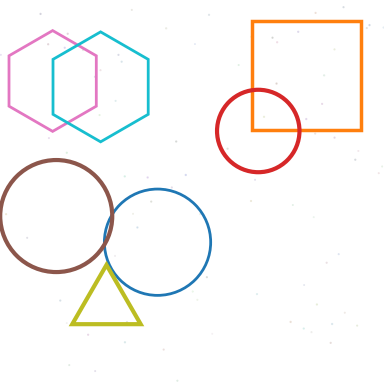[{"shape": "circle", "thickness": 2, "radius": 0.69, "center": [0.409, 0.371]}, {"shape": "square", "thickness": 2.5, "radius": 0.71, "center": [0.795, 0.803]}, {"shape": "circle", "thickness": 3, "radius": 0.54, "center": [0.671, 0.66]}, {"shape": "circle", "thickness": 3, "radius": 0.73, "center": [0.146, 0.439]}, {"shape": "hexagon", "thickness": 2, "radius": 0.65, "center": [0.137, 0.79]}, {"shape": "triangle", "thickness": 3, "radius": 0.51, "center": [0.277, 0.209]}, {"shape": "hexagon", "thickness": 2, "radius": 0.71, "center": [0.261, 0.774]}]